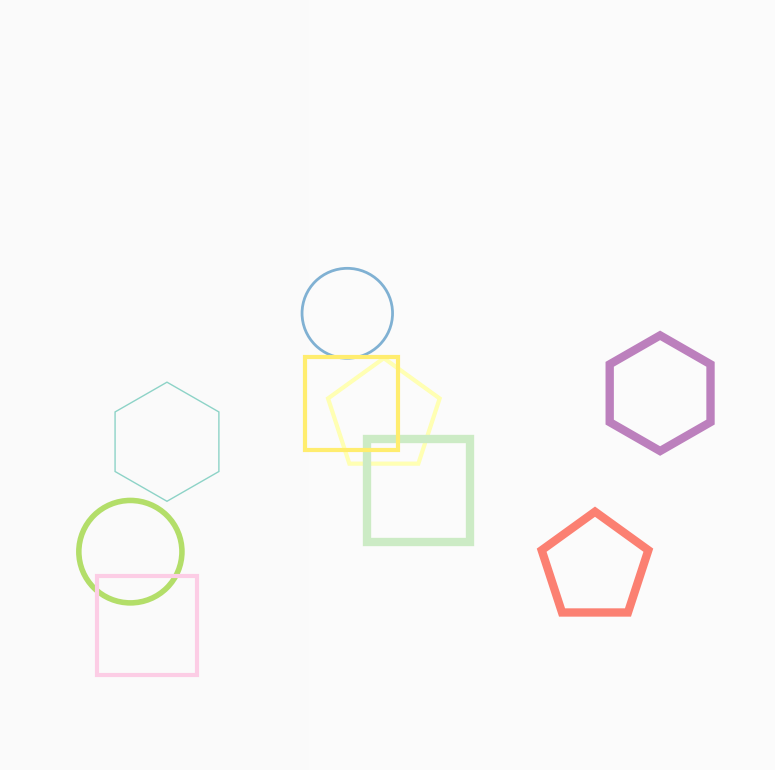[{"shape": "hexagon", "thickness": 0.5, "radius": 0.39, "center": [0.215, 0.426]}, {"shape": "pentagon", "thickness": 1.5, "radius": 0.38, "center": [0.495, 0.459]}, {"shape": "pentagon", "thickness": 3, "radius": 0.36, "center": [0.768, 0.263]}, {"shape": "circle", "thickness": 1, "radius": 0.29, "center": [0.448, 0.593]}, {"shape": "circle", "thickness": 2, "radius": 0.33, "center": [0.168, 0.284]}, {"shape": "square", "thickness": 1.5, "radius": 0.32, "center": [0.19, 0.187]}, {"shape": "hexagon", "thickness": 3, "radius": 0.38, "center": [0.852, 0.489]}, {"shape": "square", "thickness": 3, "radius": 0.33, "center": [0.54, 0.363]}, {"shape": "square", "thickness": 1.5, "radius": 0.3, "center": [0.453, 0.476]}]